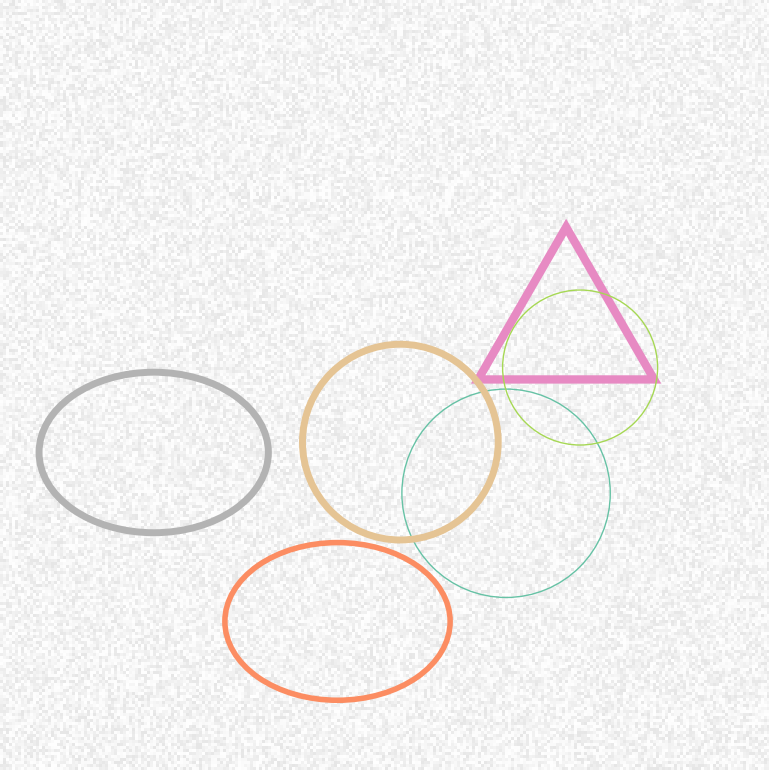[{"shape": "circle", "thickness": 0.5, "radius": 0.68, "center": [0.657, 0.359]}, {"shape": "oval", "thickness": 2, "radius": 0.73, "center": [0.438, 0.193]}, {"shape": "triangle", "thickness": 3, "radius": 0.66, "center": [0.735, 0.573]}, {"shape": "circle", "thickness": 0.5, "radius": 0.5, "center": [0.753, 0.523]}, {"shape": "circle", "thickness": 2.5, "radius": 0.64, "center": [0.52, 0.426]}, {"shape": "oval", "thickness": 2.5, "radius": 0.74, "center": [0.2, 0.412]}]